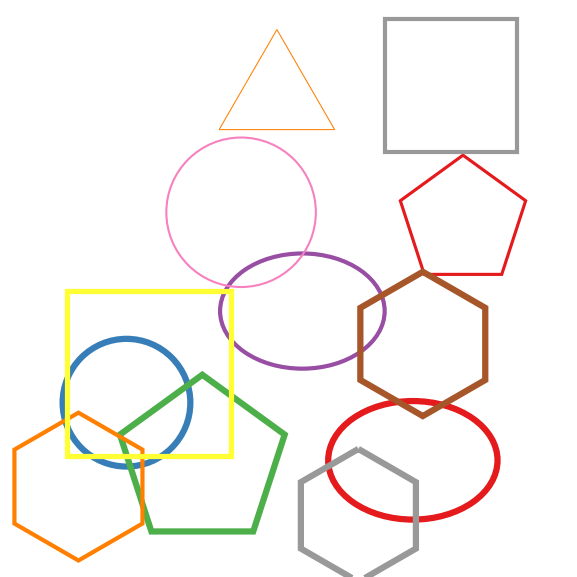[{"shape": "pentagon", "thickness": 1.5, "radius": 0.57, "center": [0.802, 0.616]}, {"shape": "oval", "thickness": 3, "radius": 0.73, "center": [0.715, 0.202]}, {"shape": "circle", "thickness": 3, "radius": 0.55, "center": [0.219, 0.302]}, {"shape": "pentagon", "thickness": 3, "radius": 0.75, "center": [0.35, 0.2]}, {"shape": "oval", "thickness": 2, "radius": 0.71, "center": [0.524, 0.461]}, {"shape": "triangle", "thickness": 0.5, "radius": 0.58, "center": [0.479, 0.832]}, {"shape": "hexagon", "thickness": 2, "radius": 0.64, "center": [0.136, 0.157]}, {"shape": "square", "thickness": 2.5, "radius": 0.71, "center": [0.258, 0.353]}, {"shape": "hexagon", "thickness": 3, "radius": 0.62, "center": [0.732, 0.404]}, {"shape": "circle", "thickness": 1, "radius": 0.65, "center": [0.417, 0.632]}, {"shape": "square", "thickness": 2, "radius": 0.57, "center": [0.781, 0.851]}, {"shape": "hexagon", "thickness": 3, "radius": 0.58, "center": [0.621, 0.107]}]